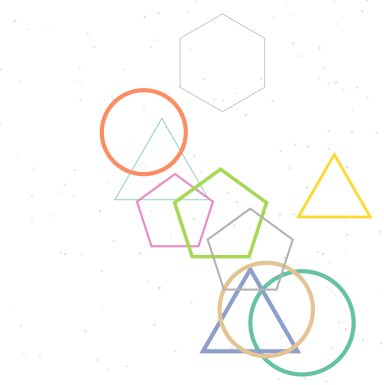[{"shape": "triangle", "thickness": 0.5, "radius": 0.71, "center": [0.42, 0.552]}, {"shape": "circle", "thickness": 3, "radius": 0.67, "center": [0.784, 0.161]}, {"shape": "circle", "thickness": 3, "radius": 0.55, "center": [0.373, 0.657]}, {"shape": "triangle", "thickness": 3, "radius": 0.71, "center": [0.65, 0.158]}, {"shape": "pentagon", "thickness": 1.5, "radius": 0.52, "center": [0.454, 0.444]}, {"shape": "pentagon", "thickness": 2.5, "radius": 0.63, "center": [0.573, 0.435]}, {"shape": "triangle", "thickness": 2, "radius": 0.54, "center": [0.868, 0.49]}, {"shape": "circle", "thickness": 3, "radius": 0.61, "center": [0.692, 0.196]}, {"shape": "hexagon", "thickness": 0.5, "radius": 0.63, "center": [0.578, 0.837]}, {"shape": "pentagon", "thickness": 1.5, "radius": 0.58, "center": [0.65, 0.342]}]